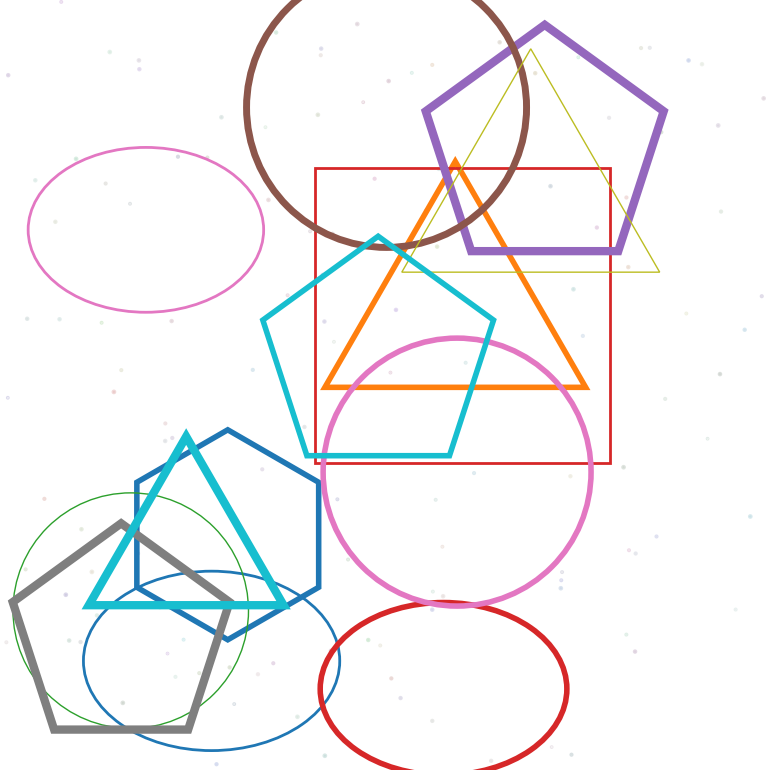[{"shape": "oval", "thickness": 1, "radius": 0.83, "center": [0.275, 0.142]}, {"shape": "hexagon", "thickness": 2, "radius": 0.68, "center": [0.296, 0.305]}, {"shape": "triangle", "thickness": 2, "radius": 0.98, "center": [0.591, 0.595]}, {"shape": "circle", "thickness": 0.5, "radius": 0.76, "center": [0.17, 0.207]}, {"shape": "oval", "thickness": 2, "radius": 0.8, "center": [0.576, 0.105]}, {"shape": "square", "thickness": 1, "radius": 0.96, "center": [0.6, 0.59]}, {"shape": "pentagon", "thickness": 3, "radius": 0.81, "center": [0.707, 0.805]}, {"shape": "circle", "thickness": 2.5, "radius": 0.91, "center": [0.502, 0.86]}, {"shape": "circle", "thickness": 2, "radius": 0.87, "center": [0.594, 0.387]}, {"shape": "oval", "thickness": 1, "radius": 0.76, "center": [0.189, 0.702]}, {"shape": "pentagon", "thickness": 3, "radius": 0.74, "center": [0.157, 0.172]}, {"shape": "triangle", "thickness": 0.5, "radius": 0.97, "center": [0.689, 0.743]}, {"shape": "pentagon", "thickness": 2, "radius": 0.79, "center": [0.491, 0.536]}, {"shape": "triangle", "thickness": 3, "radius": 0.73, "center": [0.242, 0.287]}]